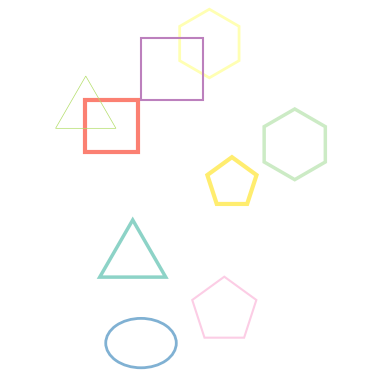[{"shape": "triangle", "thickness": 2.5, "radius": 0.49, "center": [0.345, 0.33]}, {"shape": "hexagon", "thickness": 2, "radius": 0.45, "center": [0.544, 0.887]}, {"shape": "square", "thickness": 3, "radius": 0.34, "center": [0.29, 0.672]}, {"shape": "oval", "thickness": 2, "radius": 0.46, "center": [0.366, 0.109]}, {"shape": "triangle", "thickness": 0.5, "radius": 0.45, "center": [0.223, 0.712]}, {"shape": "pentagon", "thickness": 1.5, "radius": 0.44, "center": [0.583, 0.194]}, {"shape": "square", "thickness": 1.5, "radius": 0.4, "center": [0.447, 0.82]}, {"shape": "hexagon", "thickness": 2.5, "radius": 0.46, "center": [0.766, 0.625]}, {"shape": "pentagon", "thickness": 3, "radius": 0.34, "center": [0.602, 0.525]}]